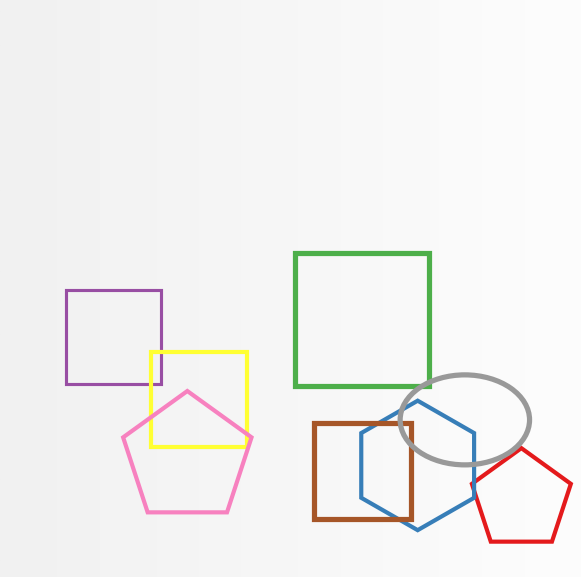[{"shape": "pentagon", "thickness": 2, "radius": 0.45, "center": [0.897, 0.134]}, {"shape": "hexagon", "thickness": 2, "radius": 0.56, "center": [0.719, 0.193]}, {"shape": "square", "thickness": 2.5, "radius": 0.57, "center": [0.623, 0.446]}, {"shape": "square", "thickness": 1.5, "radius": 0.41, "center": [0.195, 0.415]}, {"shape": "square", "thickness": 2, "radius": 0.41, "center": [0.342, 0.307]}, {"shape": "square", "thickness": 2.5, "radius": 0.41, "center": [0.624, 0.183]}, {"shape": "pentagon", "thickness": 2, "radius": 0.58, "center": [0.322, 0.206]}, {"shape": "oval", "thickness": 2.5, "radius": 0.56, "center": [0.8, 0.272]}]